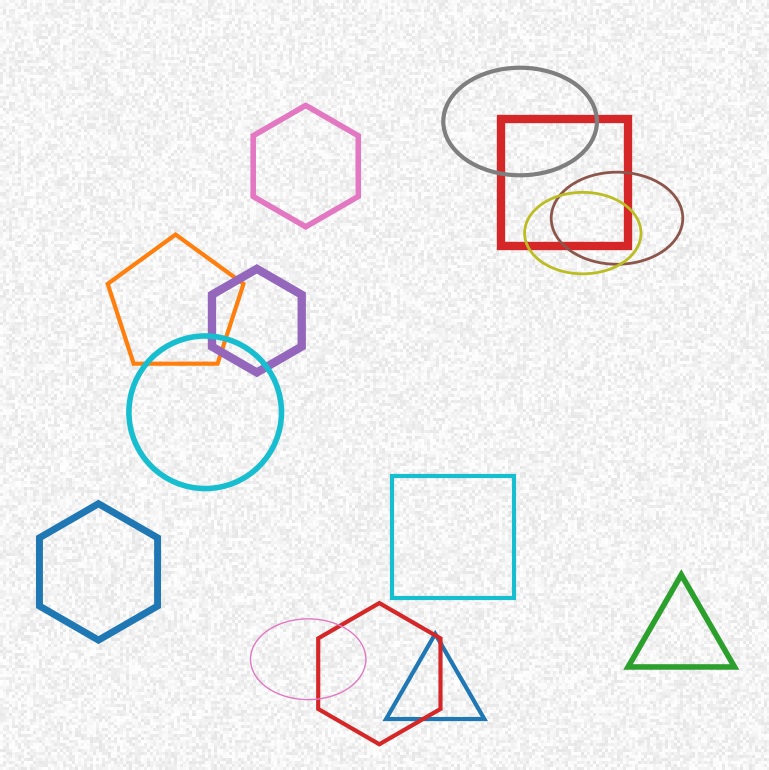[{"shape": "triangle", "thickness": 1.5, "radius": 0.37, "center": [0.565, 0.103]}, {"shape": "hexagon", "thickness": 2.5, "radius": 0.44, "center": [0.128, 0.257]}, {"shape": "pentagon", "thickness": 1.5, "radius": 0.46, "center": [0.228, 0.603]}, {"shape": "triangle", "thickness": 2, "radius": 0.4, "center": [0.885, 0.174]}, {"shape": "square", "thickness": 3, "radius": 0.41, "center": [0.733, 0.763]}, {"shape": "hexagon", "thickness": 1.5, "radius": 0.46, "center": [0.493, 0.125]}, {"shape": "hexagon", "thickness": 3, "radius": 0.34, "center": [0.334, 0.584]}, {"shape": "oval", "thickness": 1, "radius": 0.43, "center": [0.801, 0.717]}, {"shape": "hexagon", "thickness": 2, "radius": 0.39, "center": [0.397, 0.784]}, {"shape": "oval", "thickness": 0.5, "radius": 0.37, "center": [0.4, 0.144]}, {"shape": "oval", "thickness": 1.5, "radius": 0.5, "center": [0.675, 0.842]}, {"shape": "oval", "thickness": 1, "radius": 0.38, "center": [0.757, 0.697]}, {"shape": "circle", "thickness": 2, "radius": 0.5, "center": [0.267, 0.465]}, {"shape": "square", "thickness": 1.5, "radius": 0.4, "center": [0.588, 0.303]}]